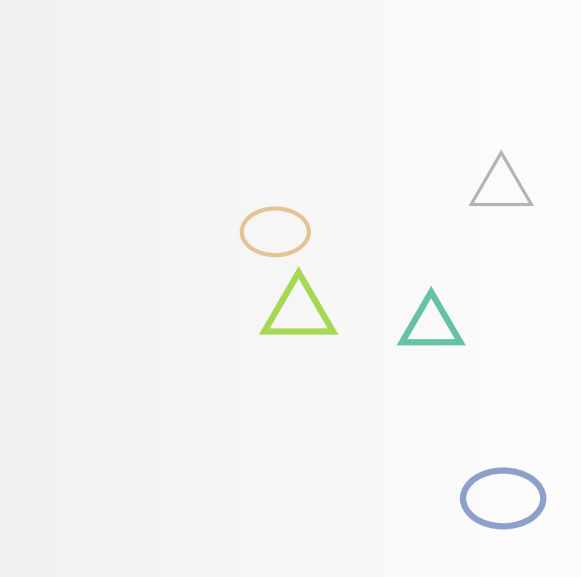[{"shape": "triangle", "thickness": 3, "radius": 0.29, "center": [0.742, 0.435]}, {"shape": "oval", "thickness": 3, "radius": 0.35, "center": [0.866, 0.136]}, {"shape": "triangle", "thickness": 3, "radius": 0.34, "center": [0.514, 0.459]}, {"shape": "oval", "thickness": 2, "radius": 0.29, "center": [0.474, 0.598]}, {"shape": "triangle", "thickness": 1.5, "radius": 0.3, "center": [0.862, 0.675]}]